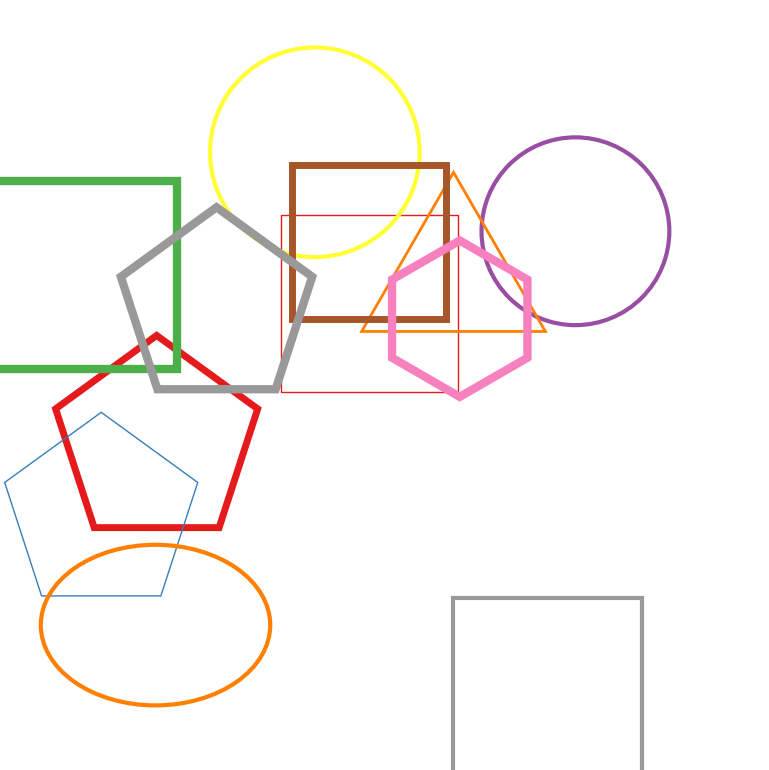[{"shape": "square", "thickness": 0.5, "radius": 0.57, "center": [0.48, 0.606]}, {"shape": "pentagon", "thickness": 2.5, "radius": 0.69, "center": [0.203, 0.426]}, {"shape": "pentagon", "thickness": 0.5, "radius": 0.66, "center": [0.131, 0.333]}, {"shape": "square", "thickness": 3, "radius": 0.61, "center": [0.107, 0.642]}, {"shape": "circle", "thickness": 1.5, "radius": 0.61, "center": [0.747, 0.7]}, {"shape": "triangle", "thickness": 1, "radius": 0.69, "center": [0.589, 0.638]}, {"shape": "oval", "thickness": 1.5, "radius": 0.74, "center": [0.202, 0.188]}, {"shape": "circle", "thickness": 1.5, "radius": 0.68, "center": [0.409, 0.802]}, {"shape": "square", "thickness": 2.5, "radius": 0.5, "center": [0.479, 0.686]}, {"shape": "hexagon", "thickness": 3, "radius": 0.51, "center": [0.597, 0.586]}, {"shape": "pentagon", "thickness": 3, "radius": 0.65, "center": [0.281, 0.6]}, {"shape": "square", "thickness": 1.5, "radius": 0.61, "center": [0.711, 0.101]}]